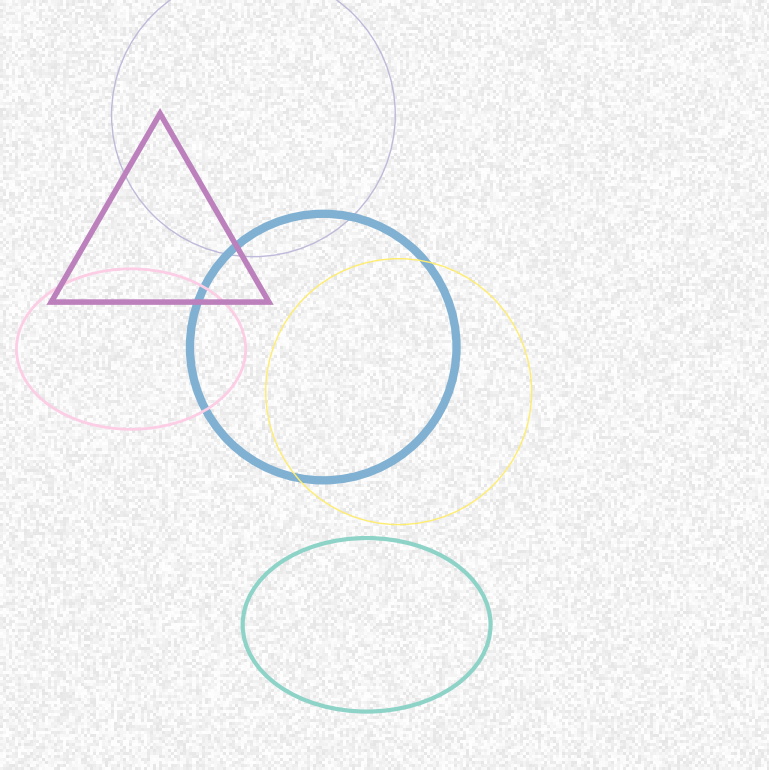[{"shape": "oval", "thickness": 1.5, "radius": 0.8, "center": [0.476, 0.189]}, {"shape": "circle", "thickness": 0.5, "radius": 0.92, "center": [0.329, 0.851]}, {"shape": "circle", "thickness": 3, "radius": 0.87, "center": [0.42, 0.549]}, {"shape": "oval", "thickness": 1, "radius": 0.74, "center": [0.17, 0.547]}, {"shape": "triangle", "thickness": 2, "radius": 0.82, "center": [0.208, 0.689]}, {"shape": "circle", "thickness": 0.5, "radius": 0.86, "center": [0.518, 0.491]}]